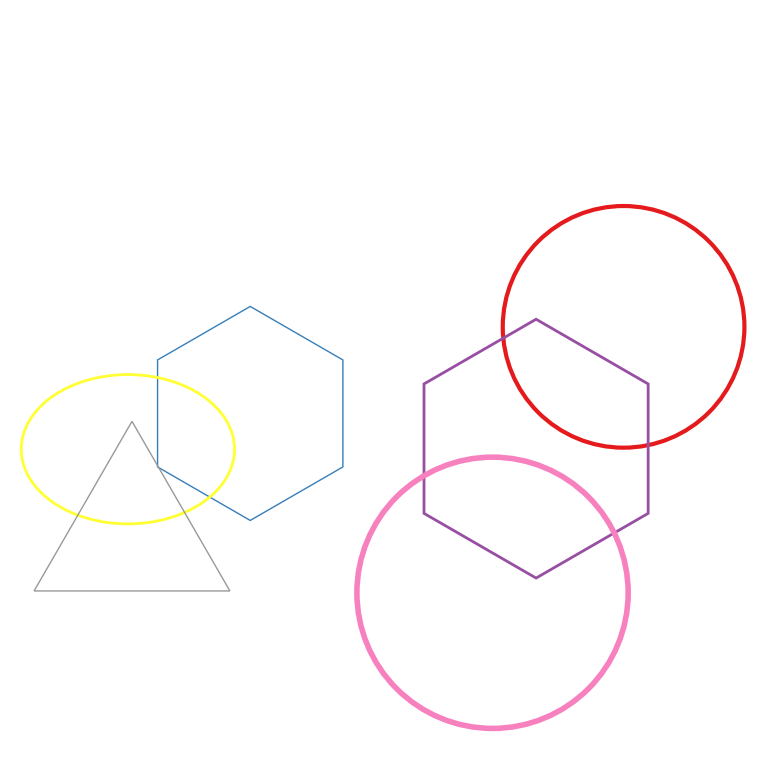[{"shape": "circle", "thickness": 1.5, "radius": 0.78, "center": [0.81, 0.576]}, {"shape": "hexagon", "thickness": 0.5, "radius": 0.69, "center": [0.325, 0.463]}, {"shape": "hexagon", "thickness": 1, "radius": 0.84, "center": [0.696, 0.417]}, {"shape": "oval", "thickness": 1, "radius": 0.69, "center": [0.166, 0.417]}, {"shape": "circle", "thickness": 2, "radius": 0.88, "center": [0.64, 0.23]}, {"shape": "triangle", "thickness": 0.5, "radius": 0.73, "center": [0.171, 0.306]}]